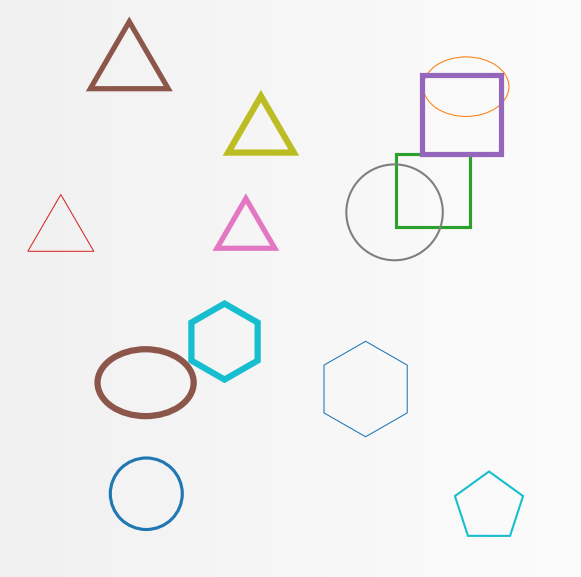[{"shape": "circle", "thickness": 1.5, "radius": 0.31, "center": [0.252, 0.144]}, {"shape": "hexagon", "thickness": 0.5, "radius": 0.41, "center": [0.629, 0.326]}, {"shape": "oval", "thickness": 0.5, "radius": 0.37, "center": [0.802, 0.849]}, {"shape": "square", "thickness": 1.5, "radius": 0.32, "center": [0.745, 0.668]}, {"shape": "triangle", "thickness": 0.5, "radius": 0.33, "center": [0.105, 0.597]}, {"shape": "square", "thickness": 2.5, "radius": 0.34, "center": [0.794, 0.801]}, {"shape": "triangle", "thickness": 2.5, "radius": 0.39, "center": [0.222, 0.884]}, {"shape": "oval", "thickness": 3, "radius": 0.41, "center": [0.251, 0.336]}, {"shape": "triangle", "thickness": 2.5, "radius": 0.29, "center": [0.423, 0.598]}, {"shape": "circle", "thickness": 1, "radius": 0.41, "center": [0.679, 0.631]}, {"shape": "triangle", "thickness": 3, "radius": 0.33, "center": [0.449, 0.768]}, {"shape": "hexagon", "thickness": 3, "radius": 0.33, "center": [0.386, 0.408]}, {"shape": "pentagon", "thickness": 1, "radius": 0.31, "center": [0.841, 0.121]}]